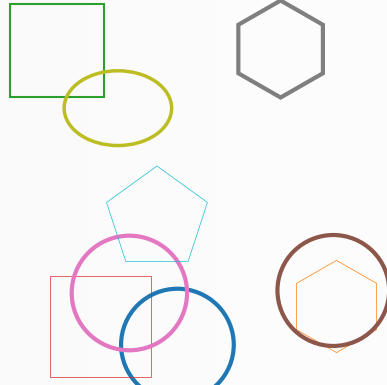[{"shape": "circle", "thickness": 3, "radius": 0.73, "center": [0.458, 0.105]}, {"shape": "hexagon", "thickness": 0.5, "radius": 0.6, "center": [0.868, 0.204]}, {"shape": "square", "thickness": 1.5, "radius": 0.61, "center": [0.148, 0.869]}, {"shape": "square", "thickness": 0.5, "radius": 0.66, "center": [0.26, 0.152]}, {"shape": "circle", "thickness": 3, "radius": 0.72, "center": [0.86, 0.246]}, {"shape": "circle", "thickness": 3, "radius": 0.74, "center": [0.334, 0.239]}, {"shape": "hexagon", "thickness": 3, "radius": 0.63, "center": [0.724, 0.873]}, {"shape": "oval", "thickness": 2.5, "radius": 0.69, "center": [0.304, 0.719]}, {"shape": "pentagon", "thickness": 0.5, "radius": 0.68, "center": [0.405, 0.432]}]